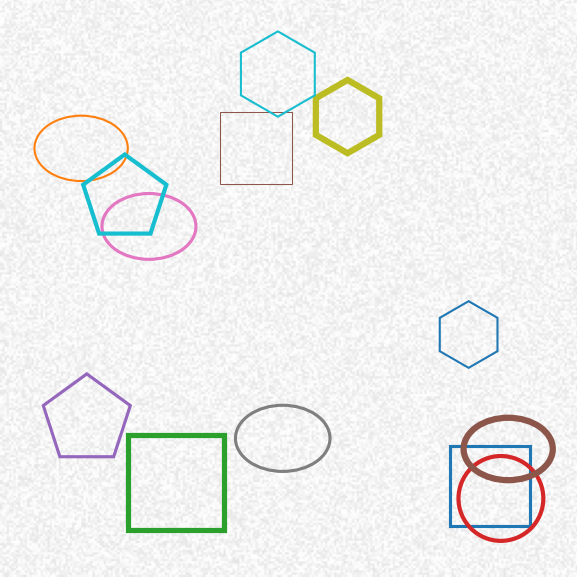[{"shape": "square", "thickness": 1.5, "radius": 0.35, "center": [0.848, 0.157]}, {"shape": "hexagon", "thickness": 1, "radius": 0.29, "center": [0.811, 0.42]}, {"shape": "oval", "thickness": 1, "radius": 0.4, "center": [0.14, 0.742]}, {"shape": "square", "thickness": 2.5, "radius": 0.41, "center": [0.305, 0.163]}, {"shape": "circle", "thickness": 2, "radius": 0.37, "center": [0.867, 0.136]}, {"shape": "pentagon", "thickness": 1.5, "radius": 0.4, "center": [0.15, 0.272]}, {"shape": "square", "thickness": 0.5, "radius": 0.31, "center": [0.443, 0.743]}, {"shape": "oval", "thickness": 3, "radius": 0.39, "center": [0.88, 0.222]}, {"shape": "oval", "thickness": 1.5, "radius": 0.41, "center": [0.258, 0.607]}, {"shape": "oval", "thickness": 1.5, "radius": 0.41, "center": [0.49, 0.24]}, {"shape": "hexagon", "thickness": 3, "radius": 0.32, "center": [0.602, 0.797]}, {"shape": "hexagon", "thickness": 1, "radius": 0.37, "center": [0.481, 0.871]}, {"shape": "pentagon", "thickness": 2, "radius": 0.38, "center": [0.216, 0.656]}]